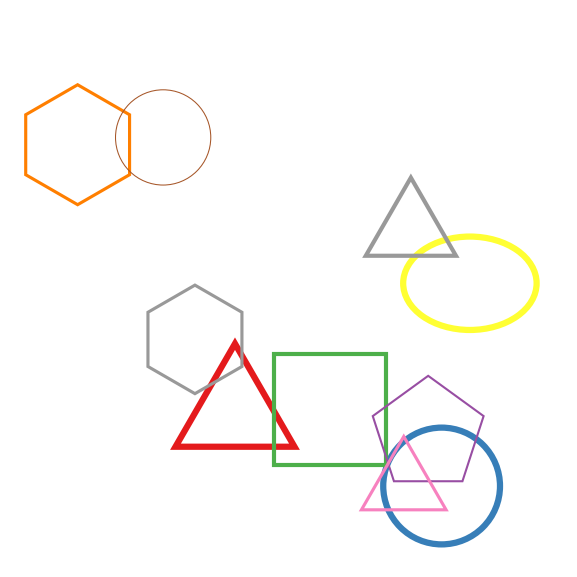[{"shape": "triangle", "thickness": 3, "radius": 0.59, "center": [0.407, 0.285]}, {"shape": "circle", "thickness": 3, "radius": 0.51, "center": [0.765, 0.158]}, {"shape": "square", "thickness": 2, "radius": 0.48, "center": [0.572, 0.29]}, {"shape": "pentagon", "thickness": 1, "radius": 0.5, "center": [0.741, 0.247]}, {"shape": "hexagon", "thickness": 1.5, "radius": 0.52, "center": [0.134, 0.749]}, {"shape": "oval", "thickness": 3, "radius": 0.58, "center": [0.814, 0.509]}, {"shape": "circle", "thickness": 0.5, "radius": 0.41, "center": [0.282, 0.761]}, {"shape": "triangle", "thickness": 1.5, "radius": 0.42, "center": [0.699, 0.159]}, {"shape": "hexagon", "thickness": 1.5, "radius": 0.47, "center": [0.338, 0.411]}, {"shape": "triangle", "thickness": 2, "radius": 0.45, "center": [0.711, 0.601]}]